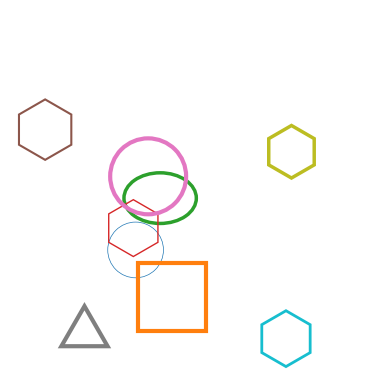[{"shape": "circle", "thickness": 0.5, "radius": 0.36, "center": [0.352, 0.351]}, {"shape": "square", "thickness": 3, "radius": 0.44, "center": [0.447, 0.228]}, {"shape": "oval", "thickness": 2.5, "radius": 0.47, "center": [0.416, 0.485]}, {"shape": "hexagon", "thickness": 1, "radius": 0.37, "center": [0.346, 0.408]}, {"shape": "hexagon", "thickness": 1.5, "radius": 0.39, "center": [0.117, 0.663]}, {"shape": "circle", "thickness": 3, "radius": 0.49, "center": [0.385, 0.542]}, {"shape": "triangle", "thickness": 3, "radius": 0.35, "center": [0.219, 0.135]}, {"shape": "hexagon", "thickness": 2.5, "radius": 0.34, "center": [0.757, 0.606]}, {"shape": "hexagon", "thickness": 2, "radius": 0.36, "center": [0.743, 0.12]}]